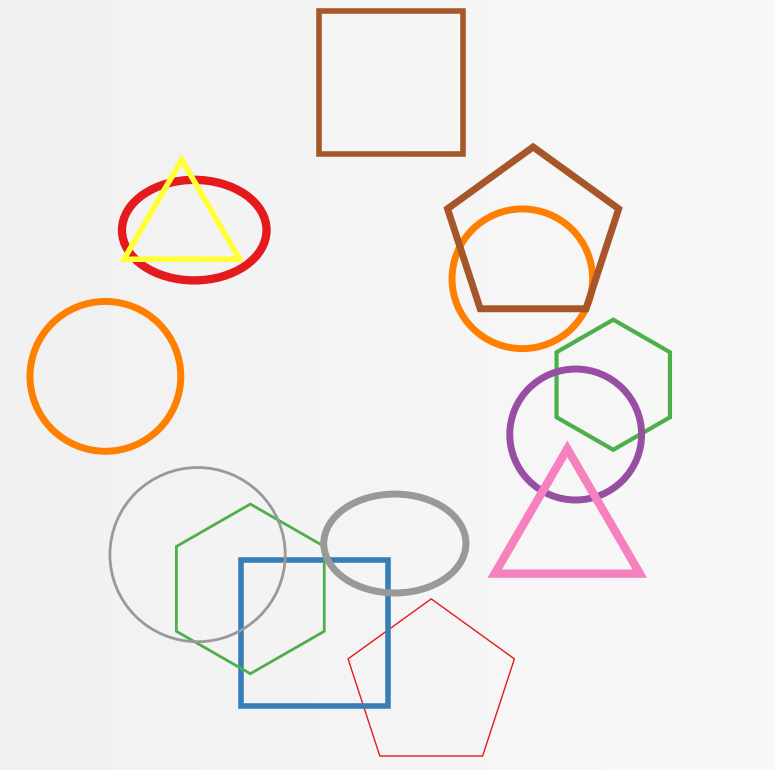[{"shape": "oval", "thickness": 3, "radius": 0.47, "center": [0.251, 0.701]}, {"shape": "pentagon", "thickness": 0.5, "radius": 0.56, "center": [0.556, 0.109]}, {"shape": "square", "thickness": 2, "radius": 0.48, "center": [0.406, 0.178]}, {"shape": "hexagon", "thickness": 1.5, "radius": 0.42, "center": [0.791, 0.5]}, {"shape": "hexagon", "thickness": 1, "radius": 0.55, "center": [0.323, 0.235]}, {"shape": "circle", "thickness": 2.5, "radius": 0.43, "center": [0.743, 0.436]}, {"shape": "circle", "thickness": 2.5, "radius": 0.49, "center": [0.136, 0.511]}, {"shape": "circle", "thickness": 2.5, "radius": 0.45, "center": [0.674, 0.638]}, {"shape": "triangle", "thickness": 2, "radius": 0.43, "center": [0.234, 0.706]}, {"shape": "pentagon", "thickness": 2.5, "radius": 0.58, "center": [0.688, 0.693]}, {"shape": "square", "thickness": 2, "radius": 0.46, "center": [0.504, 0.892]}, {"shape": "triangle", "thickness": 3, "radius": 0.54, "center": [0.732, 0.309]}, {"shape": "circle", "thickness": 1, "radius": 0.57, "center": [0.255, 0.28]}, {"shape": "oval", "thickness": 2.5, "radius": 0.46, "center": [0.51, 0.294]}]